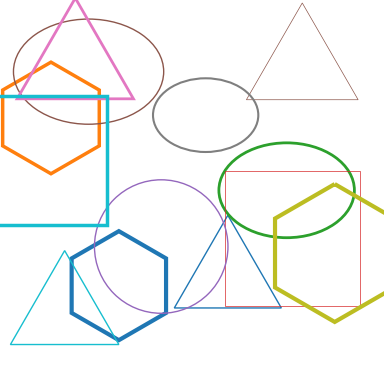[{"shape": "triangle", "thickness": 1, "radius": 0.8, "center": [0.592, 0.28]}, {"shape": "hexagon", "thickness": 3, "radius": 0.71, "center": [0.309, 0.258]}, {"shape": "hexagon", "thickness": 2.5, "radius": 0.72, "center": [0.132, 0.694]}, {"shape": "oval", "thickness": 2, "radius": 0.88, "center": [0.745, 0.506]}, {"shape": "square", "thickness": 0.5, "radius": 0.88, "center": [0.759, 0.38]}, {"shape": "circle", "thickness": 1, "radius": 0.87, "center": [0.419, 0.36]}, {"shape": "oval", "thickness": 1, "radius": 0.98, "center": [0.23, 0.814]}, {"shape": "triangle", "thickness": 0.5, "radius": 0.84, "center": [0.785, 0.825]}, {"shape": "triangle", "thickness": 2, "radius": 0.87, "center": [0.196, 0.831]}, {"shape": "oval", "thickness": 1.5, "radius": 0.68, "center": [0.534, 0.701]}, {"shape": "hexagon", "thickness": 3, "radius": 0.9, "center": [0.869, 0.343]}, {"shape": "triangle", "thickness": 1, "radius": 0.81, "center": [0.168, 0.186]}, {"shape": "square", "thickness": 2.5, "radius": 0.84, "center": [0.11, 0.583]}]